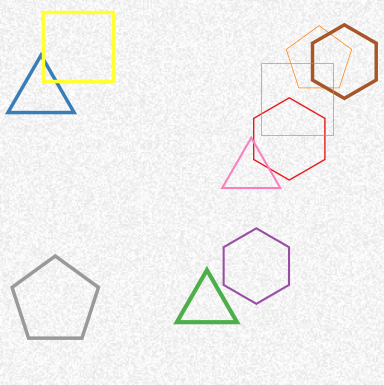[{"shape": "hexagon", "thickness": 1, "radius": 0.53, "center": [0.751, 0.639]}, {"shape": "triangle", "thickness": 2.5, "radius": 0.5, "center": [0.107, 0.757]}, {"shape": "triangle", "thickness": 3, "radius": 0.45, "center": [0.537, 0.208]}, {"shape": "hexagon", "thickness": 1.5, "radius": 0.49, "center": [0.666, 0.309]}, {"shape": "pentagon", "thickness": 0.5, "radius": 0.45, "center": [0.829, 0.844]}, {"shape": "square", "thickness": 2.5, "radius": 0.45, "center": [0.202, 0.88]}, {"shape": "hexagon", "thickness": 2.5, "radius": 0.48, "center": [0.894, 0.84]}, {"shape": "triangle", "thickness": 1.5, "radius": 0.44, "center": [0.653, 0.555]}, {"shape": "square", "thickness": 0.5, "radius": 0.47, "center": [0.771, 0.743]}, {"shape": "pentagon", "thickness": 2.5, "radius": 0.59, "center": [0.144, 0.217]}]